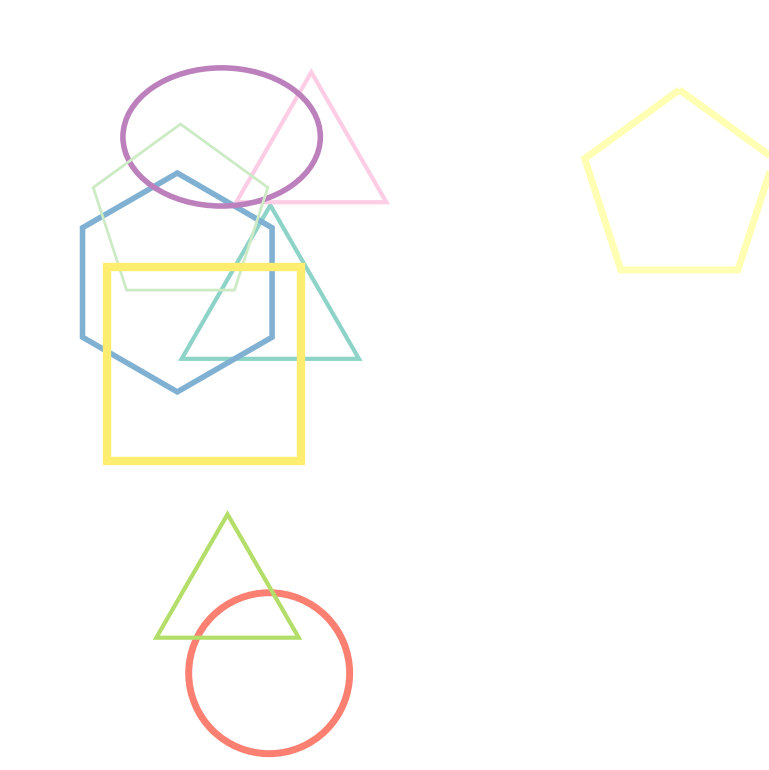[{"shape": "triangle", "thickness": 1.5, "radius": 0.66, "center": [0.351, 0.6]}, {"shape": "pentagon", "thickness": 2.5, "radius": 0.65, "center": [0.882, 0.754]}, {"shape": "circle", "thickness": 2.5, "radius": 0.52, "center": [0.35, 0.126]}, {"shape": "hexagon", "thickness": 2, "radius": 0.71, "center": [0.23, 0.633]}, {"shape": "triangle", "thickness": 1.5, "radius": 0.53, "center": [0.296, 0.225]}, {"shape": "triangle", "thickness": 1.5, "radius": 0.56, "center": [0.404, 0.794]}, {"shape": "oval", "thickness": 2, "radius": 0.64, "center": [0.288, 0.822]}, {"shape": "pentagon", "thickness": 1, "radius": 0.6, "center": [0.234, 0.72]}, {"shape": "square", "thickness": 3, "radius": 0.63, "center": [0.265, 0.527]}]